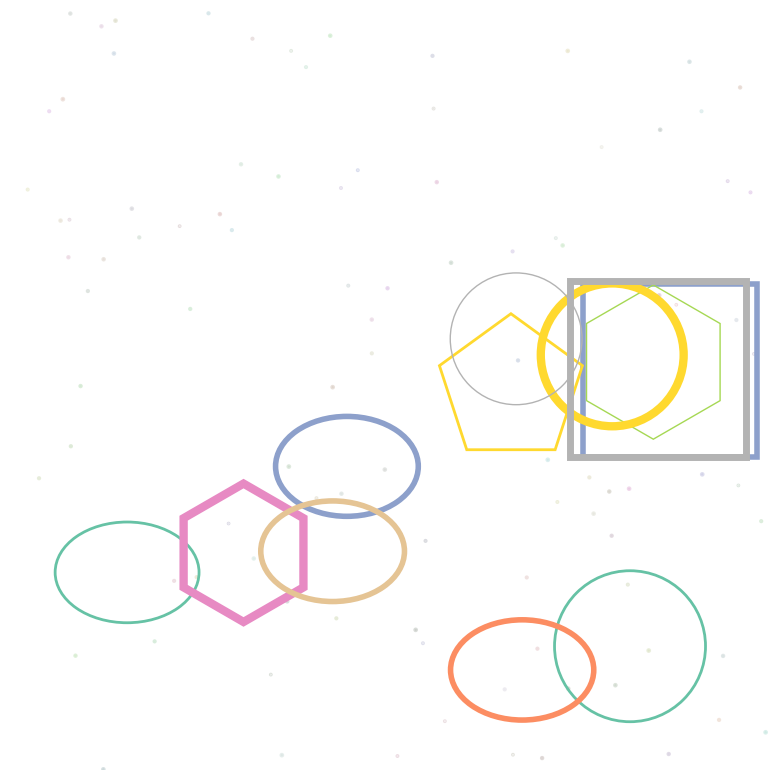[{"shape": "circle", "thickness": 1, "radius": 0.49, "center": [0.818, 0.161]}, {"shape": "oval", "thickness": 1, "radius": 0.47, "center": [0.165, 0.257]}, {"shape": "oval", "thickness": 2, "radius": 0.46, "center": [0.678, 0.13]}, {"shape": "oval", "thickness": 2, "radius": 0.46, "center": [0.451, 0.394]}, {"shape": "square", "thickness": 2, "radius": 0.56, "center": [0.87, 0.518]}, {"shape": "hexagon", "thickness": 3, "radius": 0.45, "center": [0.316, 0.282]}, {"shape": "hexagon", "thickness": 0.5, "radius": 0.5, "center": [0.848, 0.53]}, {"shape": "circle", "thickness": 3, "radius": 0.46, "center": [0.795, 0.539]}, {"shape": "pentagon", "thickness": 1, "radius": 0.49, "center": [0.664, 0.495]}, {"shape": "oval", "thickness": 2, "radius": 0.47, "center": [0.432, 0.284]}, {"shape": "circle", "thickness": 0.5, "radius": 0.43, "center": [0.67, 0.56]}, {"shape": "square", "thickness": 2.5, "radius": 0.57, "center": [0.855, 0.521]}]